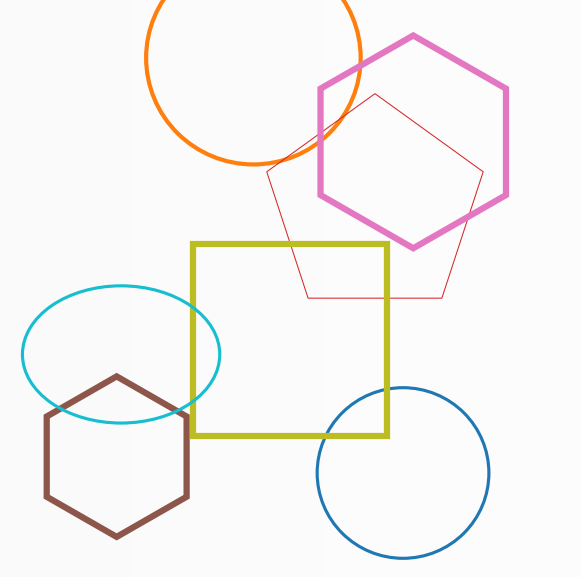[{"shape": "circle", "thickness": 1.5, "radius": 0.74, "center": [0.693, 0.18]}, {"shape": "circle", "thickness": 2, "radius": 0.92, "center": [0.436, 0.899]}, {"shape": "pentagon", "thickness": 0.5, "radius": 0.98, "center": [0.645, 0.641]}, {"shape": "hexagon", "thickness": 3, "radius": 0.69, "center": [0.201, 0.208]}, {"shape": "hexagon", "thickness": 3, "radius": 0.92, "center": [0.711, 0.753]}, {"shape": "square", "thickness": 3, "radius": 0.83, "center": [0.5, 0.41]}, {"shape": "oval", "thickness": 1.5, "radius": 0.85, "center": [0.208, 0.385]}]